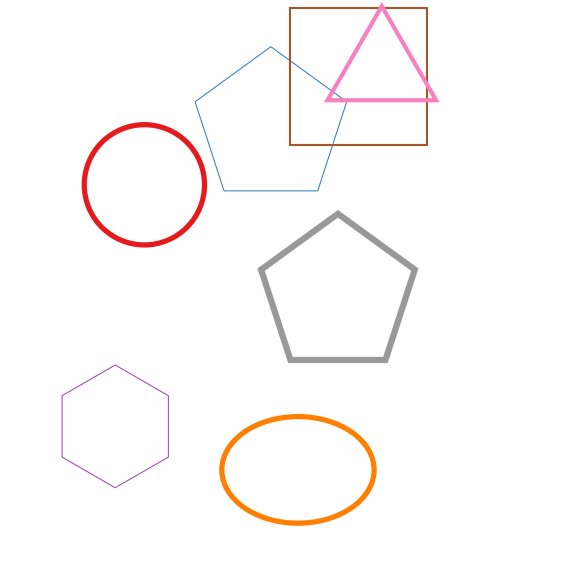[{"shape": "circle", "thickness": 2.5, "radius": 0.52, "center": [0.25, 0.679]}, {"shape": "pentagon", "thickness": 0.5, "radius": 0.69, "center": [0.469, 0.78]}, {"shape": "hexagon", "thickness": 0.5, "radius": 0.53, "center": [0.2, 0.261]}, {"shape": "oval", "thickness": 2.5, "radius": 0.66, "center": [0.516, 0.185]}, {"shape": "square", "thickness": 1, "radius": 0.59, "center": [0.621, 0.867]}, {"shape": "triangle", "thickness": 2, "radius": 0.54, "center": [0.661, 0.88]}, {"shape": "pentagon", "thickness": 3, "radius": 0.7, "center": [0.585, 0.489]}]